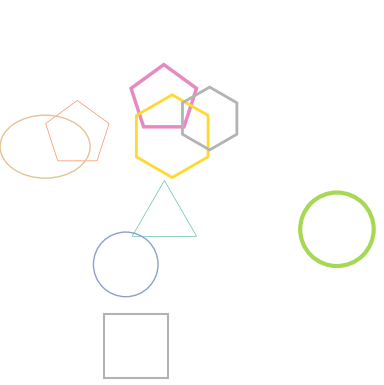[{"shape": "triangle", "thickness": 0.5, "radius": 0.48, "center": [0.427, 0.434]}, {"shape": "pentagon", "thickness": 0.5, "radius": 0.43, "center": [0.201, 0.652]}, {"shape": "circle", "thickness": 1, "radius": 0.42, "center": [0.327, 0.313]}, {"shape": "pentagon", "thickness": 2.5, "radius": 0.45, "center": [0.425, 0.743]}, {"shape": "circle", "thickness": 3, "radius": 0.48, "center": [0.875, 0.404]}, {"shape": "hexagon", "thickness": 2, "radius": 0.54, "center": [0.447, 0.646]}, {"shape": "oval", "thickness": 1, "radius": 0.58, "center": [0.117, 0.619]}, {"shape": "square", "thickness": 1.5, "radius": 0.42, "center": [0.353, 0.102]}, {"shape": "hexagon", "thickness": 2, "radius": 0.41, "center": [0.545, 0.692]}]